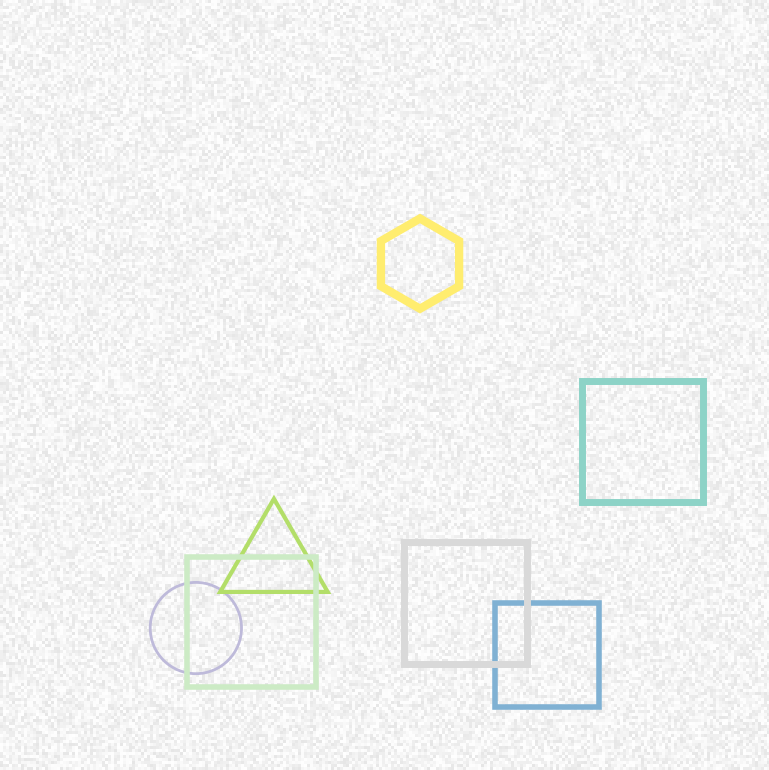[{"shape": "square", "thickness": 2.5, "radius": 0.39, "center": [0.834, 0.427]}, {"shape": "circle", "thickness": 1, "radius": 0.3, "center": [0.254, 0.184]}, {"shape": "square", "thickness": 2, "radius": 0.34, "center": [0.71, 0.149]}, {"shape": "triangle", "thickness": 1.5, "radius": 0.4, "center": [0.356, 0.272]}, {"shape": "square", "thickness": 2.5, "radius": 0.4, "center": [0.605, 0.217]}, {"shape": "square", "thickness": 2, "radius": 0.42, "center": [0.327, 0.192]}, {"shape": "hexagon", "thickness": 3, "radius": 0.29, "center": [0.545, 0.658]}]